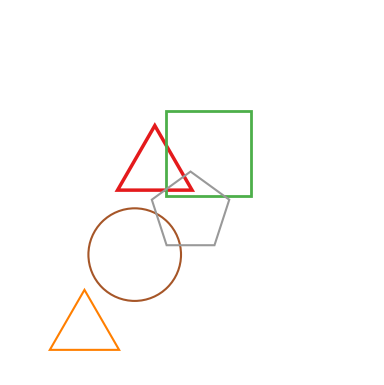[{"shape": "triangle", "thickness": 2.5, "radius": 0.56, "center": [0.402, 0.562]}, {"shape": "square", "thickness": 2, "radius": 0.55, "center": [0.542, 0.601]}, {"shape": "triangle", "thickness": 1.5, "radius": 0.52, "center": [0.219, 0.143]}, {"shape": "circle", "thickness": 1.5, "radius": 0.6, "center": [0.35, 0.339]}, {"shape": "pentagon", "thickness": 1.5, "radius": 0.53, "center": [0.495, 0.449]}]